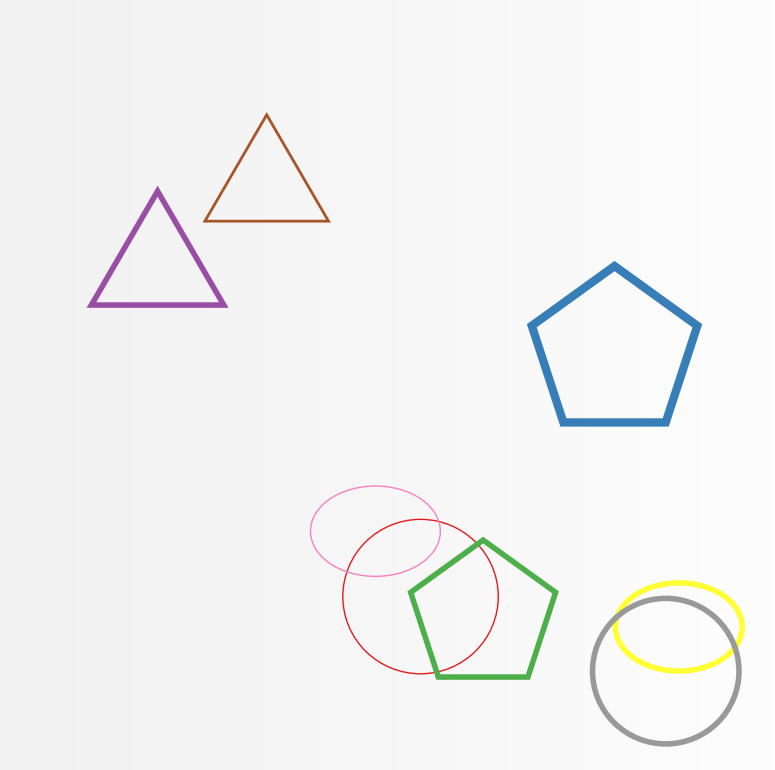[{"shape": "circle", "thickness": 0.5, "radius": 0.5, "center": [0.543, 0.225]}, {"shape": "pentagon", "thickness": 3, "radius": 0.56, "center": [0.793, 0.542]}, {"shape": "pentagon", "thickness": 2, "radius": 0.49, "center": [0.623, 0.2]}, {"shape": "triangle", "thickness": 2, "radius": 0.49, "center": [0.203, 0.653]}, {"shape": "oval", "thickness": 2, "radius": 0.41, "center": [0.876, 0.186]}, {"shape": "triangle", "thickness": 1, "radius": 0.46, "center": [0.344, 0.759]}, {"shape": "oval", "thickness": 0.5, "radius": 0.42, "center": [0.484, 0.31]}, {"shape": "circle", "thickness": 2, "radius": 0.47, "center": [0.859, 0.128]}]